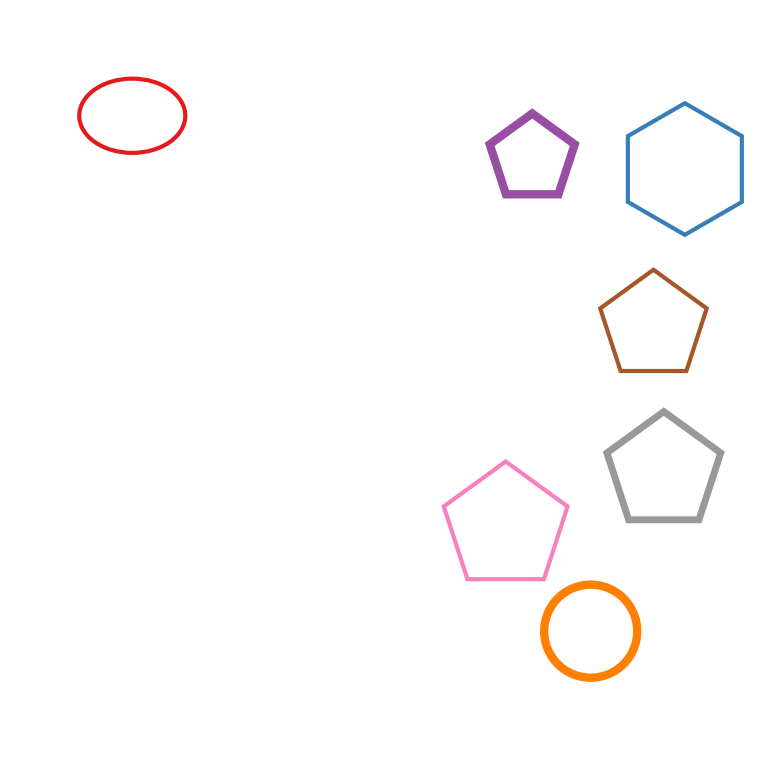[{"shape": "oval", "thickness": 1.5, "radius": 0.34, "center": [0.172, 0.85]}, {"shape": "hexagon", "thickness": 1.5, "radius": 0.43, "center": [0.889, 0.78]}, {"shape": "pentagon", "thickness": 3, "radius": 0.29, "center": [0.691, 0.795]}, {"shape": "circle", "thickness": 3, "radius": 0.3, "center": [0.767, 0.18]}, {"shape": "pentagon", "thickness": 1.5, "radius": 0.36, "center": [0.849, 0.577]}, {"shape": "pentagon", "thickness": 1.5, "radius": 0.42, "center": [0.657, 0.316]}, {"shape": "pentagon", "thickness": 2.5, "radius": 0.39, "center": [0.862, 0.388]}]